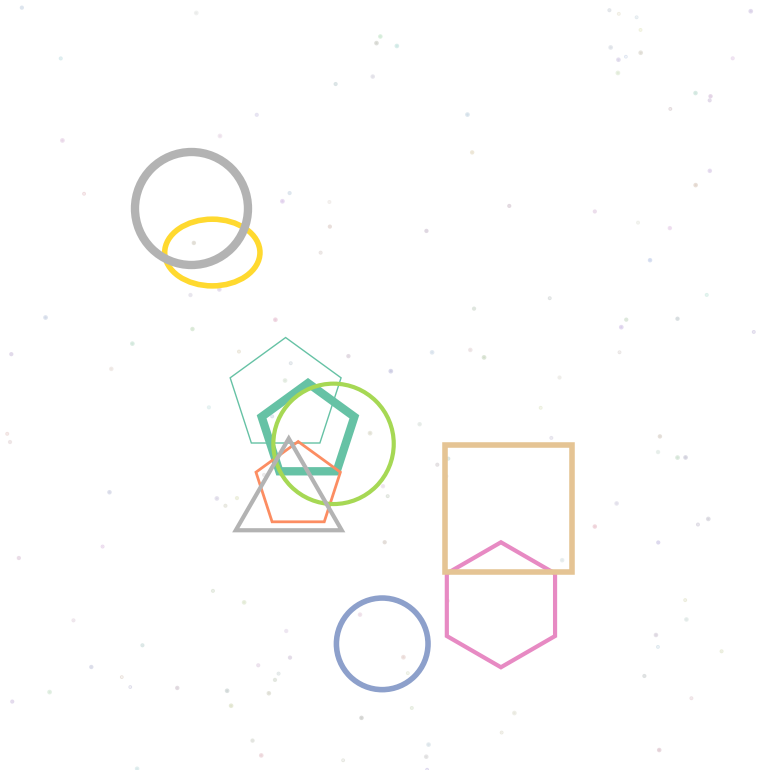[{"shape": "pentagon", "thickness": 3, "radius": 0.32, "center": [0.4, 0.439]}, {"shape": "pentagon", "thickness": 0.5, "radius": 0.38, "center": [0.371, 0.486]}, {"shape": "pentagon", "thickness": 1, "radius": 0.29, "center": [0.387, 0.369]}, {"shape": "circle", "thickness": 2, "radius": 0.3, "center": [0.496, 0.164]}, {"shape": "hexagon", "thickness": 1.5, "radius": 0.41, "center": [0.651, 0.215]}, {"shape": "circle", "thickness": 1.5, "radius": 0.39, "center": [0.433, 0.424]}, {"shape": "oval", "thickness": 2, "radius": 0.31, "center": [0.276, 0.672]}, {"shape": "square", "thickness": 2, "radius": 0.41, "center": [0.66, 0.339]}, {"shape": "circle", "thickness": 3, "radius": 0.37, "center": [0.249, 0.729]}, {"shape": "triangle", "thickness": 1.5, "radius": 0.4, "center": [0.375, 0.351]}]